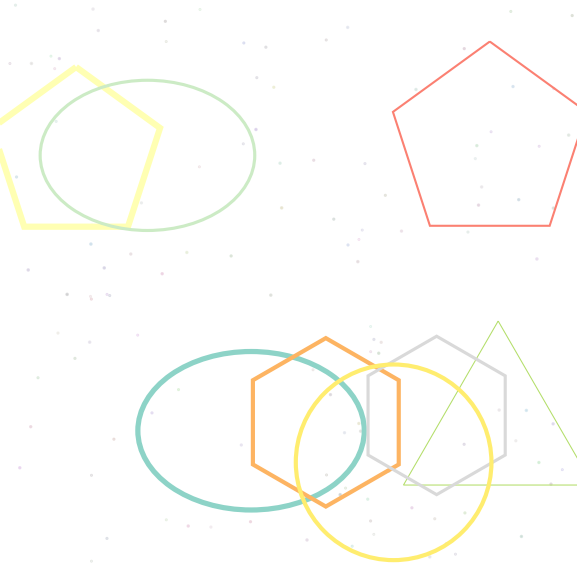[{"shape": "oval", "thickness": 2.5, "radius": 0.98, "center": [0.435, 0.253]}, {"shape": "pentagon", "thickness": 3, "radius": 0.76, "center": [0.132, 0.73]}, {"shape": "pentagon", "thickness": 1, "radius": 0.88, "center": [0.848, 0.751]}, {"shape": "hexagon", "thickness": 2, "radius": 0.73, "center": [0.564, 0.268]}, {"shape": "triangle", "thickness": 0.5, "radius": 0.95, "center": [0.863, 0.254]}, {"shape": "hexagon", "thickness": 1.5, "radius": 0.69, "center": [0.756, 0.28]}, {"shape": "oval", "thickness": 1.5, "radius": 0.93, "center": [0.255, 0.73]}, {"shape": "circle", "thickness": 2, "radius": 0.85, "center": [0.682, 0.199]}]